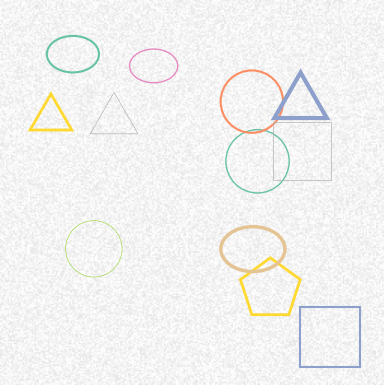[{"shape": "oval", "thickness": 1.5, "radius": 0.34, "center": [0.189, 0.859]}, {"shape": "circle", "thickness": 1, "radius": 0.41, "center": [0.669, 0.581]}, {"shape": "circle", "thickness": 1.5, "radius": 0.41, "center": [0.654, 0.736]}, {"shape": "square", "thickness": 1.5, "radius": 0.39, "center": [0.858, 0.125]}, {"shape": "triangle", "thickness": 3, "radius": 0.39, "center": [0.781, 0.733]}, {"shape": "oval", "thickness": 1, "radius": 0.31, "center": [0.399, 0.829]}, {"shape": "circle", "thickness": 0.5, "radius": 0.37, "center": [0.244, 0.354]}, {"shape": "triangle", "thickness": 2, "radius": 0.31, "center": [0.132, 0.693]}, {"shape": "pentagon", "thickness": 2, "radius": 0.41, "center": [0.702, 0.249]}, {"shape": "oval", "thickness": 2.5, "radius": 0.42, "center": [0.657, 0.353]}, {"shape": "square", "thickness": 0.5, "radius": 0.38, "center": [0.783, 0.608]}, {"shape": "triangle", "thickness": 0.5, "radius": 0.36, "center": [0.296, 0.688]}]